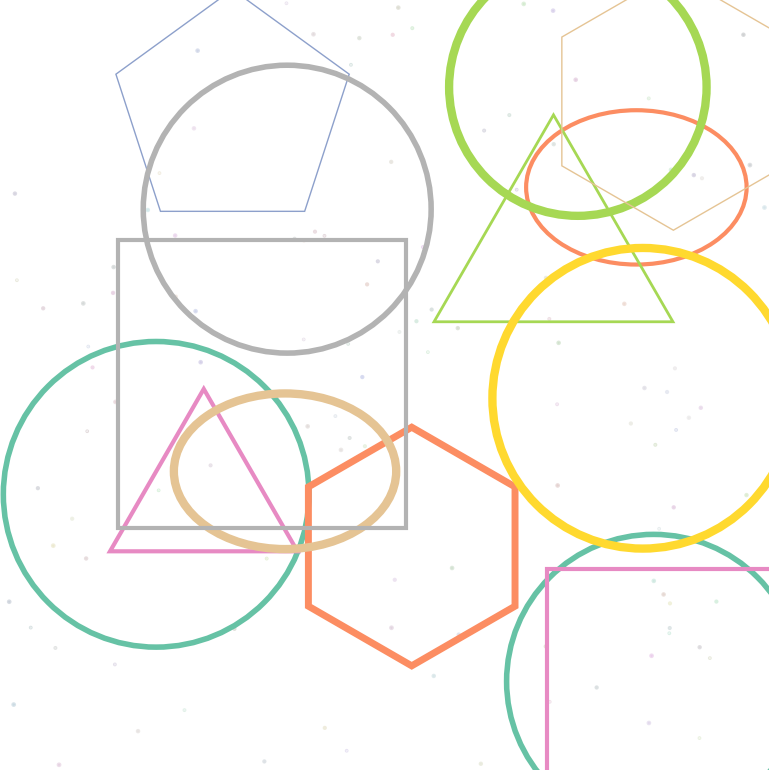[{"shape": "circle", "thickness": 2, "radius": 0.95, "center": [0.849, 0.115]}, {"shape": "circle", "thickness": 2, "radius": 0.99, "center": [0.203, 0.358]}, {"shape": "oval", "thickness": 1.5, "radius": 0.72, "center": [0.826, 0.757]}, {"shape": "hexagon", "thickness": 2.5, "radius": 0.77, "center": [0.535, 0.29]}, {"shape": "pentagon", "thickness": 0.5, "radius": 0.8, "center": [0.302, 0.854]}, {"shape": "triangle", "thickness": 1.5, "radius": 0.7, "center": [0.265, 0.354]}, {"shape": "square", "thickness": 1.5, "radius": 0.8, "center": [0.871, 0.1]}, {"shape": "triangle", "thickness": 1, "radius": 0.9, "center": [0.719, 0.672]}, {"shape": "circle", "thickness": 3, "radius": 0.84, "center": [0.75, 0.887]}, {"shape": "circle", "thickness": 3, "radius": 0.98, "center": [0.835, 0.483]}, {"shape": "hexagon", "thickness": 0.5, "radius": 0.84, "center": [0.875, 0.868]}, {"shape": "oval", "thickness": 3, "radius": 0.72, "center": [0.37, 0.388]}, {"shape": "circle", "thickness": 2, "radius": 0.93, "center": [0.373, 0.728]}, {"shape": "square", "thickness": 1.5, "radius": 0.94, "center": [0.34, 0.502]}]